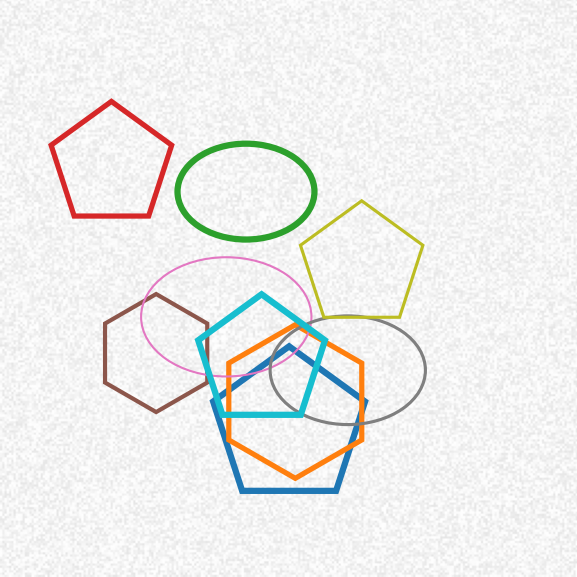[{"shape": "pentagon", "thickness": 3, "radius": 0.69, "center": [0.501, 0.261]}, {"shape": "hexagon", "thickness": 2.5, "radius": 0.66, "center": [0.511, 0.304]}, {"shape": "oval", "thickness": 3, "radius": 0.59, "center": [0.426, 0.667]}, {"shape": "pentagon", "thickness": 2.5, "radius": 0.55, "center": [0.193, 0.714]}, {"shape": "hexagon", "thickness": 2, "radius": 0.51, "center": [0.27, 0.388]}, {"shape": "oval", "thickness": 1, "radius": 0.74, "center": [0.392, 0.45]}, {"shape": "oval", "thickness": 1.5, "radius": 0.67, "center": [0.602, 0.358]}, {"shape": "pentagon", "thickness": 1.5, "radius": 0.56, "center": [0.626, 0.54]}, {"shape": "pentagon", "thickness": 3, "radius": 0.58, "center": [0.453, 0.374]}]